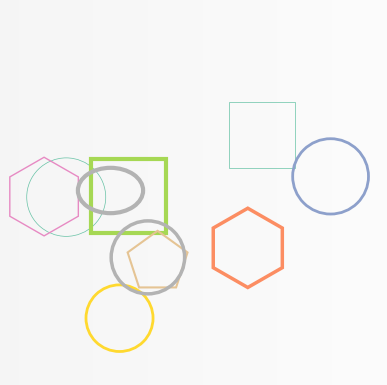[{"shape": "square", "thickness": 0.5, "radius": 0.43, "center": [0.677, 0.649]}, {"shape": "circle", "thickness": 0.5, "radius": 0.51, "center": [0.171, 0.488]}, {"shape": "hexagon", "thickness": 2.5, "radius": 0.51, "center": [0.639, 0.356]}, {"shape": "circle", "thickness": 2, "radius": 0.49, "center": [0.853, 0.542]}, {"shape": "hexagon", "thickness": 1, "radius": 0.51, "center": [0.114, 0.489]}, {"shape": "square", "thickness": 3, "radius": 0.48, "center": [0.332, 0.491]}, {"shape": "circle", "thickness": 2, "radius": 0.43, "center": [0.308, 0.174]}, {"shape": "pentagon", "thickness": 1.5, "radius": 0.41, "center": [0.407, 0.319]}, {"shape": "circle", "thickness": 2.5, "radius": 0.47, "center": [0.382, 0.332]}, {"shape": "oval", "thickness": 3, "radius": 0.42, "center": [0.285, 0.505]}]